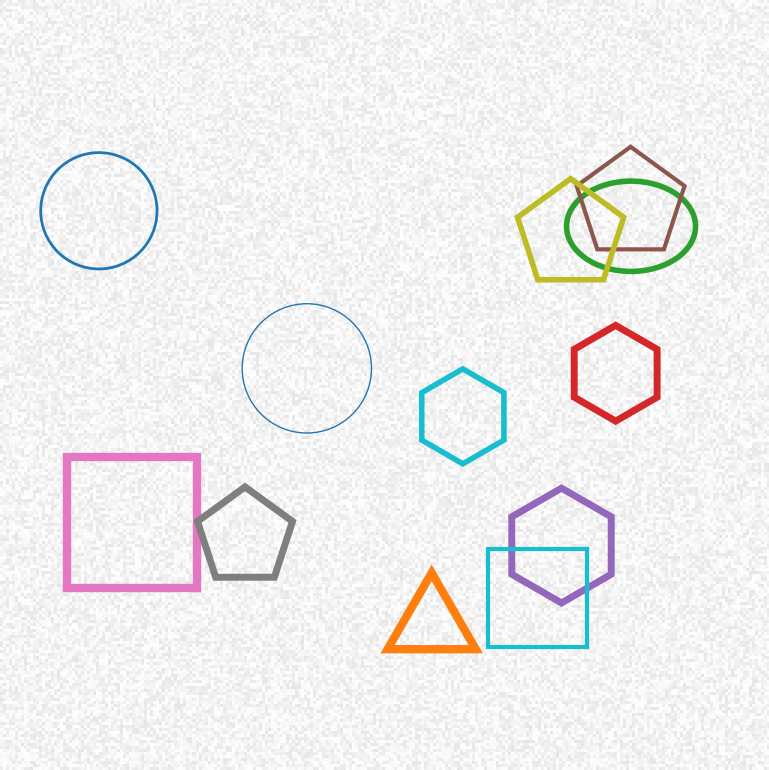[{"shape": "circle", "thickness": 1, "radius": 0.38, "center": [0.128, 0.726]}, {"shape": "circle", "thickness": 0.5, "radius": 0.42, "center": [0.398, 0.522]}, {"shape": "triangle", "thickness": 3, "radius": 0.33, "center": [0.561, 0.19]}, {"shape": "oval", "thickness": 2, "radius": 0.42, "center": [0.82, 0.706]}, {"shape": "hexagon", "thickness": 2.5, "radius": 0.31, "center": [0.8, 0.515]}, {"shape": "hexagon", "thickness": 2.5, "radius": 0.37, "center": [0.729, 0.292]}, {"shape": "pentagon", "thickness": 1.5, "radius": 0.37, "center": [0.819, 0.736]}, {"shape": "square", "thickness": 3, "radius": 0.42, "center": [0.172, 0.321]}, {"shape": "pentagon", "thickness": 2.5, "radius": 0.32, "center": [0.318, 0.303]}, {"shape": "pentagon", "thickness": 2, "radius": 0.36, "center": [0.741, 0.695]}, {"shape": "square", "thickness": 1.5, "radius": 0.32, "center": [0.698, 0.223]}, {"shape": "hexagon", "thickness": 2, "radius": 0.31, "center": [0.601, 0.459]}]